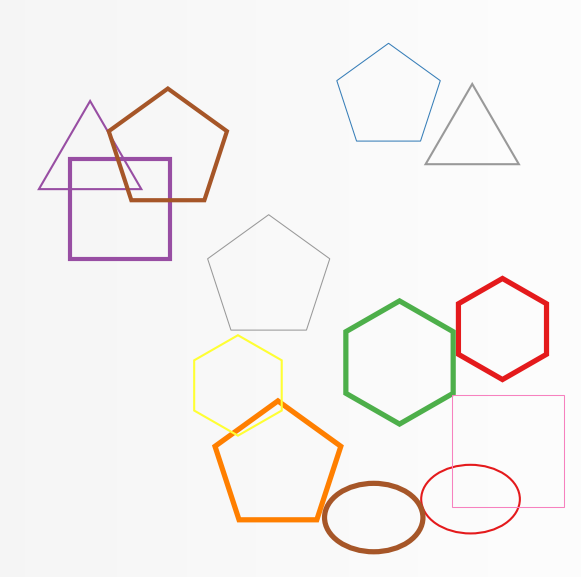[{"shape": "hexagon", "thickness": 2.5, "radius": 0.44, "center": [0.864, 0.429]}, {"shape": "oval", "thickness": 1, "radius": 0.42, "center": [0.81, 0.135]}, {"shape": "pentagon", "thickness": 0.5, "radius": 0.47, "center": [0.668, 0.831]}, {"shape": "hexagon", "thickness": 2.5, "radius": 0.53, "center": [0.687, 0.371]}, {"shape": "triangle", "thickness": 1, "radius": 0.51, "center": [0.155, 0.723]}, {"shape": "square", "thickness": 2, "radius": 0.43, "center": [0.207, 0.637]}, {"shape": "pentagon", "thickness": 2.5, "radius": 0.57, "center": [0.478, 0.191]}, {"shape": "hexagon", "thickness": 1, "radius": 0.43, "center": [0.409, 0.332]}, {"shape": "pentagon", "thickness": 2, "radius": 0.53, "center": [0.289, 0.739]}, {"shape": "oval", "thickness": 2.5, "radius": 0.42, "center": [0.643, 0.103]}, {"shape": "square", "thickness": 0.5, "radius": 0.48, "center": [0.875, 0.218]}, {"shape": "pentagon", "thickness": 0.5, "radius": 0.55, "center": [0.462, 0.517]}, {"shape": "triangle", "thickness": 1, "radius": 0.46, "center": [0.812, 0.761]}]